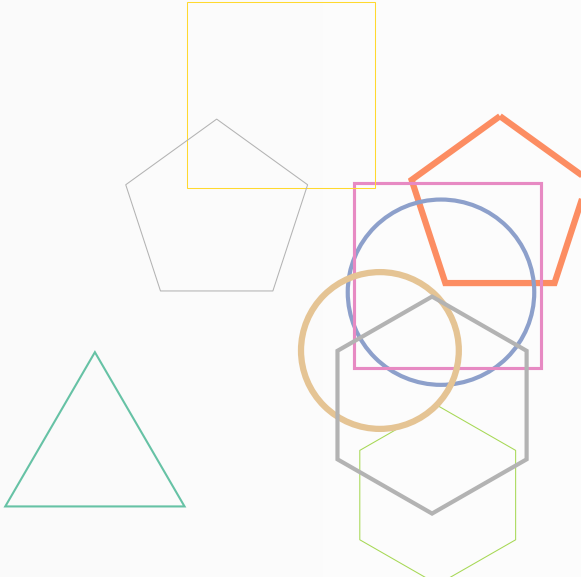[{"shape": "triangle", "thickness": 1, "radius": 0.89, "center": [0.163, 0.211]}, {"shape": "pentagon", "thickness": 3, "radius": 0.8, "center": [0.86, 0.638]}, {"shape": "circle", "thickness": 2, "radius": 0.8, "center": [0.759, 0.493]}, {"shape": "square", "thickness": 1.5, "radius": 0.8, "center": [0.77, 0.522]}, {"shape": "hexagon", "thickness": 0.5, "radius": 0.77, "center": [0.753, 0.142]}, {"shape": "square", "thickness": 0.5, "radius": 0.81, "center": [0.483, 0.834]}, {"shape": "circle", "thickness": 3, "radius": 0.68, "center": [0.654, 0.392]}, {"shape": "pentagon", "thickness": 0.5, "radius": 0.82, "center": [0.373, 0.628]}, {"shape": "hexagon", "thickness": 2, "radius": 0.94, "center": [0.743, 0.298]}]